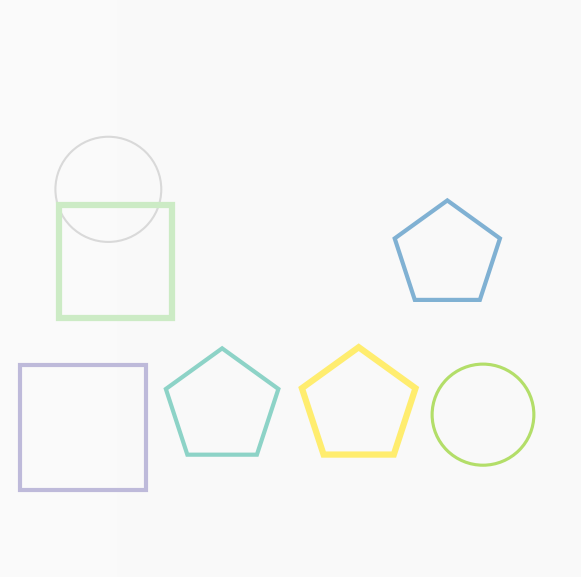[{"shape": "pentagon", "thickness": 2, "radius": 0.51, "center": [0.382, 0.294]}, {"shape": "square", "thickness": 2, "radius": 0.54, "center": [0.143, 0.26]}, {"shape": "pentagon", "thickness": 2, "radius": 0.48, "center": [0.77, 0.557]}, {"shape": "circle", "thickness": 1.5, "radius": 0.44, "center": [0.831, 0.281]}, {"shape": "circle", "thickness": 1, "radius": 0.46, "center": [0.186, 0.671]}, {"shape": "square", "thickness": 3, "radius": 0.49, "center": [0.198, 0.546]}, {"shape": "pentagon", "thickness": 3, "radius": 0.51, "center": [0.617, 0.295]}]